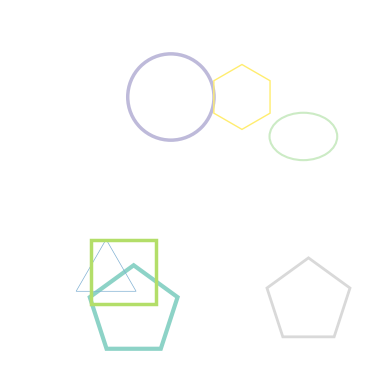[{"shape": "pentagon", "thickness": 3, "radius": 0.6, "center": [0.347, 0.191]}, {"shape": "circle", "thickness": 2.5, "radius": 0.56, "center": [0.444, 0.748]}, {"shape": "triangle", "thickness": 0.5, "radius": 0.45, "center": [0.276, 0.288]}, {"shape": "square", "thickness": 2.5, "radius": 0.42, "center": [0.321, 0.293]}, {"shape": "pentagon", "thickness": 2, "radius": 0.57, "center": [0.801, 0.217]}, {"shape": "oval", "thickness": 1.5, "radius": 0.44, "center": [0.788, 0.646]}, {"shape": "hexagon", "thickness": 1, "radius": 0.42, "center": [0.628, 0.748]}]